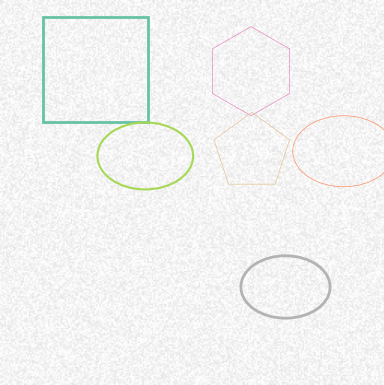[{"shape": "square", "thickness": 2, "radius": 0.68, "center": [0.247, 0.82]}, {"shape": "oval", "thickness": 0.5, "radius": 0.66, "center": [0.892, 0.607]}, {"shape": "hexagon", "thickness": 0.5, "radius": 0.58, "center": [0.652, 0.815]}, {"shape": "oval", "thickness": 1.5, "radius": 0.62, "center": [0.377, 0.595]}, {"shape": "pentagon", "thickness": 0.5, "radius": 0.52, "center": [0.654, 0.605]}, {"shape": "oval", "thickness": 2, "radius": 0.58, "center": [0.742, 0.255]}]